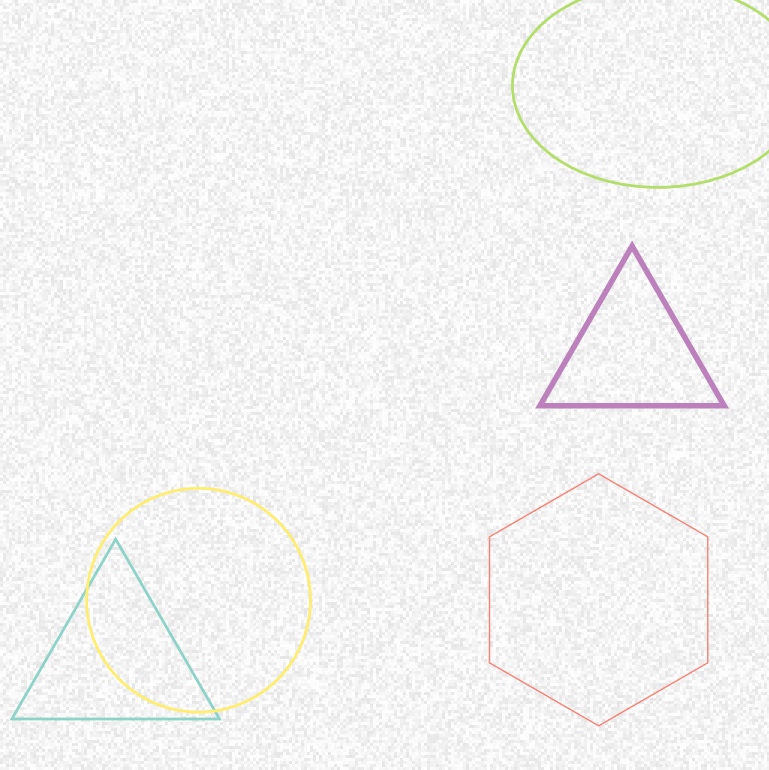[{"shape": "triangle", "thickness": 1, "radius": 0.78, "center": [0.15, 0.144]}, {"shape": "hexagon", "thickness": 0.5, "radius": 0.82, "center": [0.777, 0.221]}, {"shape": "oval", "thickness": 1, "radius": 0.94, "center": [0.854, 0.889]}, {"shape": "triangle", "thickness": 2, "radius": 0.69, "center": [0.821, 0.542]}, {"shape": "circle", "thickness": 1, "radius": 0.73, "center": [0.258, 0.22]}]